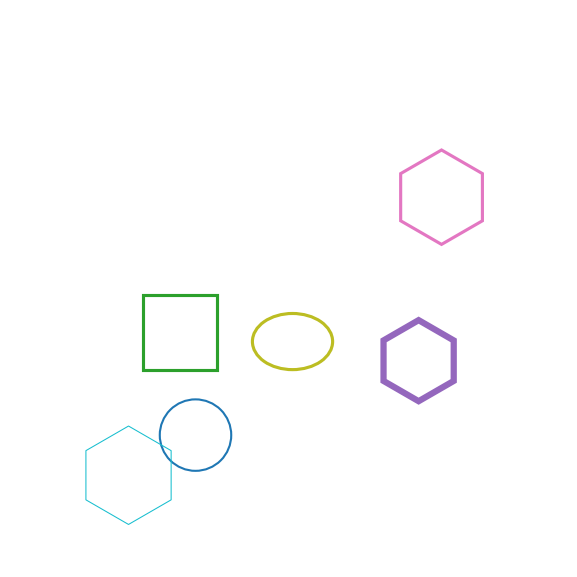[{"shape": "circle", "thickness": 1, "radius": 0.31, "center": [0.339, 0.246]}, {"shape": "square", "thickness": 1.5, "radius": 0.32, "center": [0.311, 0.424]}, {"shape": "hexagon", "thickness": 3, "radius": 0.35, "center": [0.725, 0.375]}, {"shape": "hexagon", "thickness": 1.5, "radius": 0.41, "center": [0.765, 0.658]}, {"shape": "oval", "thickness": 1.5, "radius": 0.35, "center": [0.507, 0.408]}, {"shape": "hexagon", "thickness": 0.5, "radius": 0.43, "center": [0.223, 0.176]}]